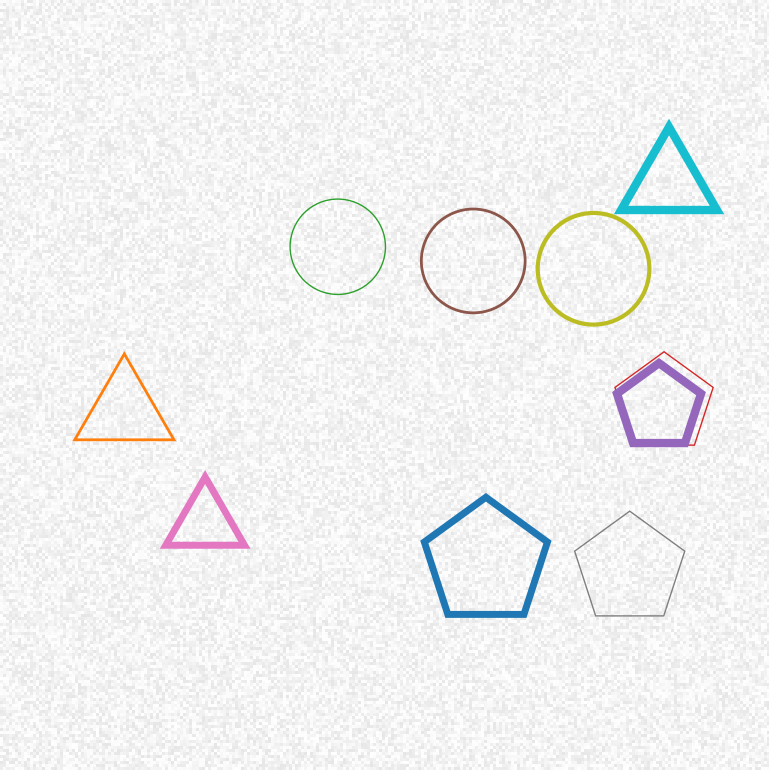[{"shape": "pentagon", "thickness": 2.5, "radius": 0.42, "center": [0.631, 0.27]}, {"shape": "triangle", "thickness": 1, "radius": 0.37, "center": [0.161, 0.466]}, {"shape": "circle", "thickness": 0.5, "radius": 0.31, "center": [0.439, 0.68]}, {"shape": "pentagon", "thickness": 0.5, "radius": 0.34, "center": [0.862, 0.476]}, {"shape": "pentagon", "thickness": 3, "radius": 0.29, "center": [0.856, 0.471]}, {"shape": "circle", "thickness": 1, "radius": 0.34, "center": [0.615, 0.661]}, {"shape": "triangle", "thickness": 2.5, "radius": 0.3, "center": [0.266, 0.321]}, {"shape": "pentagon", "thickness": 0.5, "radius": 0.38, "center": [0.818, 0.261]}, {"shape": "circle", "thickness": 1.5, "radius": 0.36, "center": [0.771, 0.651]}, {"shape": "triangle", "thickness": 3, "radius": 0.36, "center": [0.869, 0.763]}]